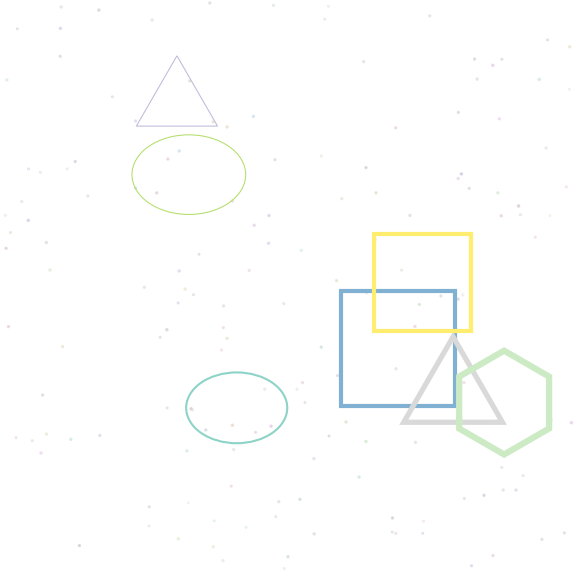[{"shape": "oval", "thickness": 1, "radius": 0.44, "center": [0.41, 0.293]}, {"shape": "triangle", "thickness": 0.5, "radius": 0.41, "center": [0.306, 0.821]}, {"shape": "square", "thickness": 2, "radius": 0.49, "center": [0.689, 0.396]}, {"shape": "oval", "thickness": 0.5, "radius": 0.49, "center": [0.327, 0.697]}, {"shape": "triangle", "thickness": 2.5, "radius": 0.49, "center": [0.785, 0.317]}, {"shape": "hexagon", "thickness": 3, "radius": 0.45, "center": [0.873, 0.302]}, {"shape": "square", "thickness": 2, "radius": 0.42, "center": [0.732, 0.51]}]